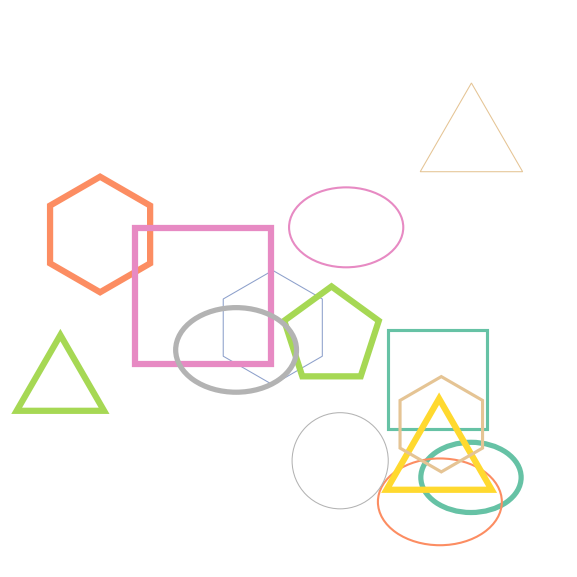[{"shape": "oval", "thickness": 2.5, "radius": 0.43, "center": [0.816, 0.172]}, {"shape": "square", "thickness": 1.5, "radius": 0.43, "center": [0.758, 0.342]}, {"shape": "hexagon", "thickness": 3, "radius": 0.5, "center": [0.173, 0.593]}, {"shape": "oval", "thickness": 1, "radius": 0.54, "center": [0.762, 0.13]}, {"shape": "hexagon", "thickness": 0.5, "radius": 0.5, "center": [0.472, 0.432]}, {"shape": "square", "thickness": 3, "radius": 0.59, "center": [0.352, 0.487]}, {"shape": "oval", "thickness": 1, "radius": 0.49, "center": [0.599, 0.605]}, {"shape": "pentagon", "thickness": 3, "radius": 0.43, "center": [0.574, 0.417]}, {"shape": "triangle", "thickness": 3, "radius": 0.44, "center": [0.105, 0.331]}, {"shape": "triangle", "thickness": 3, "radius": 0.53, "center": [0.76, 0.204]}, {"shape": "triangle", "thickness": 0.5, "radius": 0.51, "center": [0.816, 0.753]}, {"shape": "hexagon", "thickness": 1.5, "radius": 0.41, "center": [0.764, 0.265]}, {"shape": "circle", "thickness": 0.5, "radius": 0.42, "center": [0.589, 0.201]}, {"shape": "oval", "thickness": 2.5, "radius": 0.52, "center": [0.409, 0.393]}]